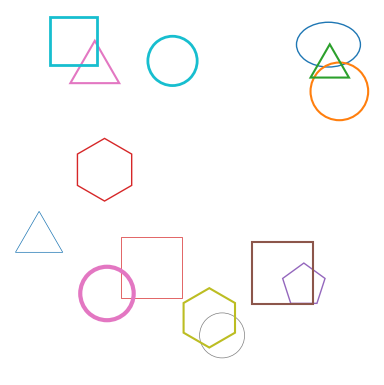[{"shape": "triangle", "thickness": 0.5, "radius": 0.35, "center": [0.102, 0.38]}, {"shape": "oval", "thickness": 1, "radius": 0.42, "center": [0.853, 0.884]}, {"shape": "circle", "thickness": 1.5, "radius": 0.37, "center": [0.881, 0.763]}, {"shape": "triangle", "thickness": 1.5, "radius": 0.29, "center": [0.857, 0.827]}, {"shape": "square", "thickness": 0.5, "radius": 0.4, "center": [0.393, 0.306]}, {"shape": "hexagon", "thickness": 1, "radius": 0.41, "center": [0.272, 0.559]}, {"shape": "pentagon", "thickness": 1, "radius": 0.29, "center": [0.789, 0.259]}, {"shape": "square", "thickness": 1.5, "radius": 0.4, "center": [0.734, 0.291]}, {"shape": "circle", "thickness": 3, "radius": 0.35, "center": [0.278, 0.238]}, {"shape": "triangle", "thickness": 1.5, "radius": 0.37, "center": [0.246, 0.821]}, {"shape": "circle", "thickness": 0.5, "radius": 0.29, "center": [0.577, 0.129]}, {"shape": "hexagon", "thickness": 1.5, "radius": 0.39, "center": [0.544, 0.174]}, {"shape": "square", "thickness": 2, "radius": 0.31, "center": [0.191, 0.893]}, {"shape": "circle", "thickness": 2, "radius": 0.32, "center": [0.448, 0.842]}]